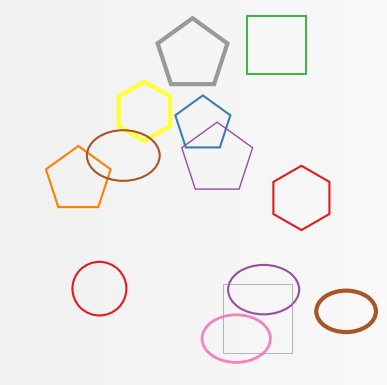[{"shape": "circle", "thickness": 1.5, "radius": 0.35, "center": [0.257, 0.25]}, {"shape": "hexagon", "thickness": 1.5, "radius": 0.42, "center": [0.778, 0.486]}, {"shape": "pentagon", "thickness": 1.5, "radius": 0.37, "center": [0.523, 0.677]}, {"shape": "square", "thickness": 1.5, "radius": 0.38, "center": [0.713, 0.883]}, {"shape": "pentagon", "thickness": 1, "radius": 0.48, "center": [0.56, 0.587]}, {"shape": "oval", "thickness": 1.5, "radius": 0.46, "center": [0.68, 0.248]}, {"shape": "pentagon", "thickness": 1.5, "radius": 0.44, "center": [0.202, 0.533]}, {"shape": "hexagon", "thickness": 3, "radius": 0.38, "center": [0.373, 0.711]}, {"shape": "oval", "thickness": 1.5, "radius": 0.47, "center": [0.318, 0.596]}, {"shape": "oval", "thickness": 3, "radius": 0.38, "center": [0.893, 0.191]}, {"shape": "oval", "thickness": 2, "radius": 0.44, "center": [0.61, 0.12]}, {"shape": "pentagon", "thickness": 3, "radius": 0.47, "center": [0.497, 0.858]}, {"shape": "square", "thickness": 0.5, "radius": 0.45, "center": [0.665, 0.172]}]